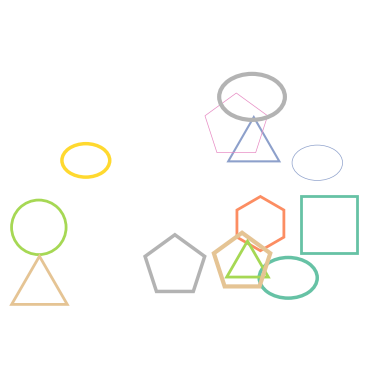[{"shape": "oval", "thickness": 2.5, "radius": 0.38, "center": [0.749, 0.278]}, {"shape": "square", "thickness": 2, "radius": 0.37, "center": [0.855, 0.416]}, {"shape": "hexagon", "thickness": 2, "radius": 0.35, "center": [0.676, 0.419]}, {"shape": "oval", "thickness": 0.5, "radius": 0.33, "center": [0.824, 0.577]}, {"shape": "triangle", "thickness": 1.5, "radius": 0.38, "center": [0.659, 0.619]}, {"shape": "pentagon", "thickness": 0.5, "radius": 0.43, "center": [0.614, 0.673]}, {"shape": "triangle", "thickness": 2, "radius": 0.31, "center": [0.643, 0.312]}, {"shape": "circle", "thickness": 2, "radius": 0.35, "center": [0.101, 0.41]}, {"shape": "oval", "thickness": 2.5, "radius": 0.31, "center": [0.223, 0.583]}, {"shape": "pentagon", "thickness": 3, "radius": 0.39, "center": [0.629, 0.318]}, {"shape": "triangle", "thickness": 2, "radius": 0.42, "center": [0.102, 0.251]}, {"shape": "oval", "thickness": 3, "radius": 0.43, "center": [0.655, 0.748]}, {"shape": "pentagon", "thickness": 2.5, "radius": 0.41, "center": [0.454, 0.309]}]